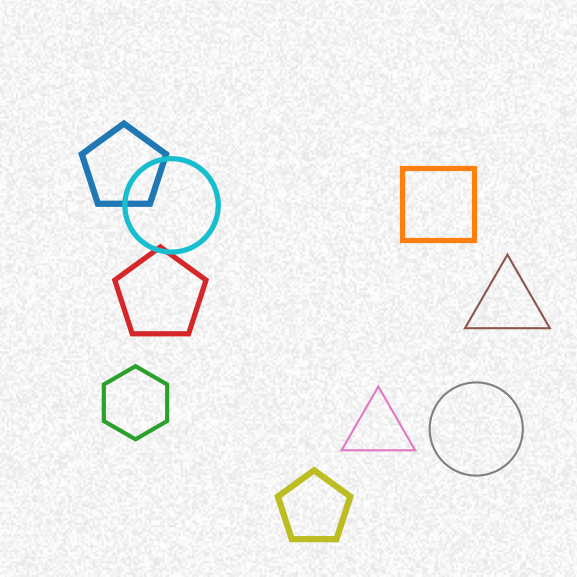[{"shape": "pentagon", "thickness": 3, "radius": 0.38, "center": [0.215, 0.708]}, {"shape": "square", "thickness": 2.5, "radius": 0.31, "center": [0.758, 0.645]}, {"shape": "hexagon", "thickness": 2, "radius": 0.32, "center": [0.235, 0.302]}, {"shape": "pentagon", "thickness": 2.5, "radius": 0.42, "center": [0.278, 0.488]}, {"shape": "triangle", "thickness": 1, "radius": 0.42, "center": [0.879, 0.473]}, {"shape": "triangle", "thickness": 1, "radius": 0.37, "center": [0.655, 0.256]}, {"shape": "circle", "thickness": 1, "radius": 0.4, "center": [0.825, 0.256]}, {"shape": "pentagon", "thickness": 3, "radius": 0.33, "center": [0.544, 0.119]}, {"shape": "circle", "thickness": 2.5, "radius": 0.4, "center": [0.297, 0.644]}]